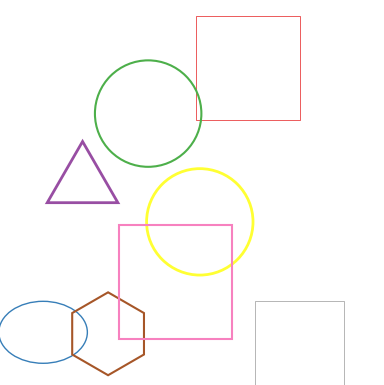[{"shape": "square", "thickness": 0.5, "radius": 0.67, "center": [0.645, 0.822]}, {"shape": "oval", "thickness": 1, "radius": 0.57, "center": [0.112, 0.137]}, {"shape": "circle", "thickness": 1.5, "radius": 0.69, "center": [0.385, 0.705]}, {"shape": "triangle", "thickness": 2, "radius": 0.53, "center": [0.214, 0.527]}, {"shape": "circle", "thickness": 2, "radius": 0.69, "center": [0.519, 0.424]}, {"shape": "hexagon", "thickness": 1.5, "radius": 0.54, "center": [0.281, 0.133]}, {"shape": "square", "thickness": 1.5, "radius": 0.74, "center": [0.456, 0.267]}, {"shape": "square", "thickness": 0.5, "radius": 0.57, "center": [0.778, 0.103]}]